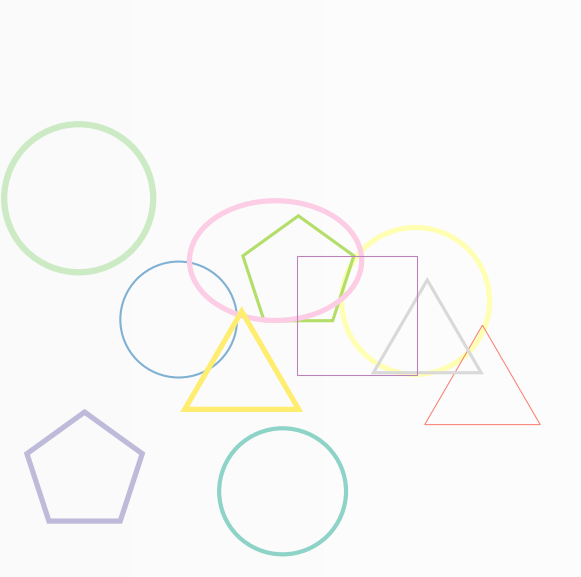[{"shape": "circle", "thickness": 2, "radius": 0.55, "center": [0.486, 0.148]}, {"shape": "circle", "thickness": 2.5, "radius": 0.64, "center": [0.715, 0.478]}, {"shape": "pentagon", "thickness": 2.5, "radius": 0.52, "center": [0.146, 0.181]}, {"shape": "triangle", "thickness": 0.5, "radius": 0.57, "center": [0.83, 0.321]}, {"shape": "circle", "thickness": 1, "radius": 0.5, "center": [0.307, 0.446]}, {"shape": "pentagon", "thickness": 1.5, "radius": 0.5, "center": [0.513, 0.525]}, {"shape": "oval", "thickness": 2.5, "radius": 0.74, "center": [0.474, 0.548]}, {"shape": "triangle", "thickness": 1.5, "radius": 0.54, "center": [0.735, 0.407]}, {"shape": "square", "thickness": 0.5, "radius": 0.52, "center": [0.614, 0.453]}, {"shape": "circle", "thickness": 3, "radius": 0.64, "center": [0.135, 0.656]}, {"shape": "triangle", "thickness": 2.5, "radius": 0.57, "center": [0.416, 0.347]}]